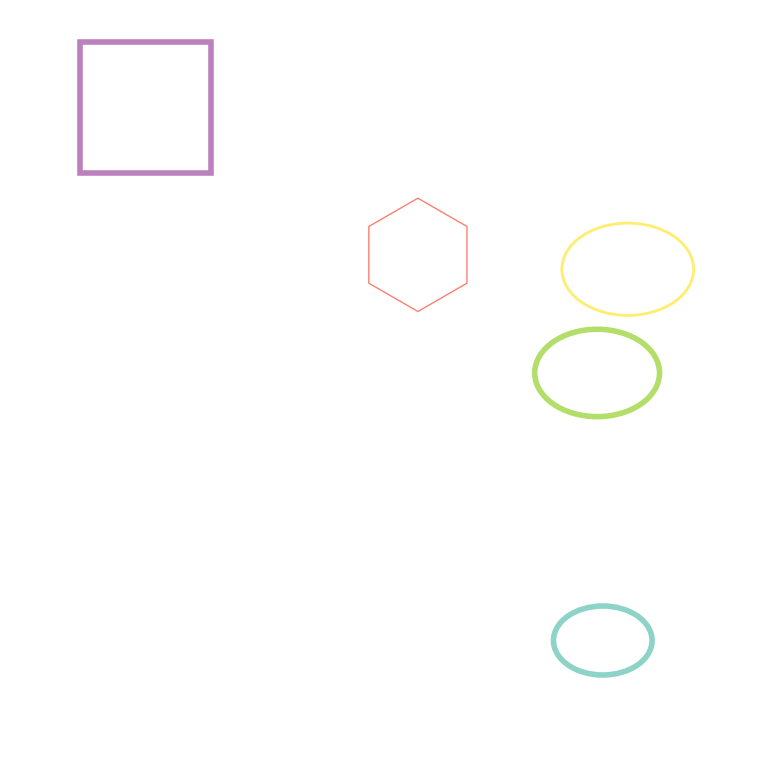[{"shape": "oval", "thickness": 2, "radius": 0.32, "center": [0.783, 0.168]}, {"shape": "hexagon", "thickness": 0.5, "radius": 0.37, "center": [0.543, 0.669]}, {"shape": "oval", "thickness": 2, "radius": 0.41, "center": [0.775, 0.516]}, {"shape": "square", "thickness": 2, "radius": 0.43, "center": [0.189, 0.86]}, {"shape": "oval", "thickness": 1, "radius": 0.43, "center": [0.815, 0.65]}]